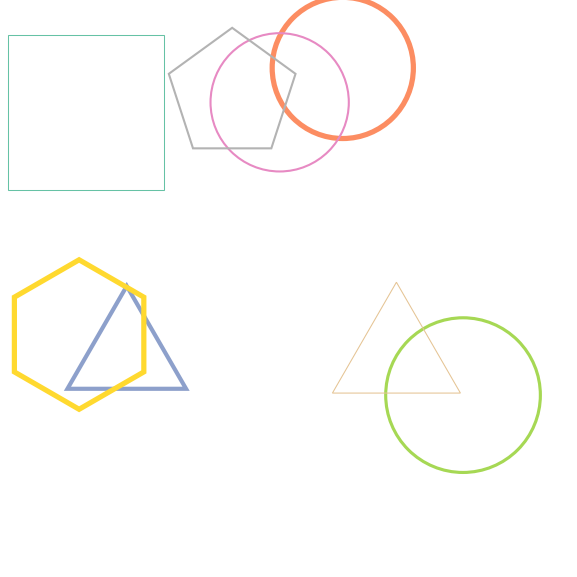[{"shape": "square", "thickness": 0.5, "radius": 0.68, "center": [0.148, 0.804]}, {"shape": "circle", "thickness": 2.5, "radius": 0.61, "center": [0.594, 0.882]}, {"shape": "triangle", "thickness": 2, "radius": 0.59, "center": [0.219, 0.385]}, {"shape": "circle", "thickness": 1, "radius": 0.6, "center": [0.484, 0.822]}, {"shape": "circle", "thickness": 1.5, "radius": 0.67, "center": [0.802, 0.315]}, {"shape": "hexagon", "thickness": 2.5, "radius": 0.65, "center": [0.137, 0.42]}, {"shape": "triangle", "thickness": 0.5, "radius": 0.64, "center": [0.686, 0.382]}, {"shape": "pentagon", "thickness": 1, "radius": 0.58, "center": [0.402, 0.836]}]